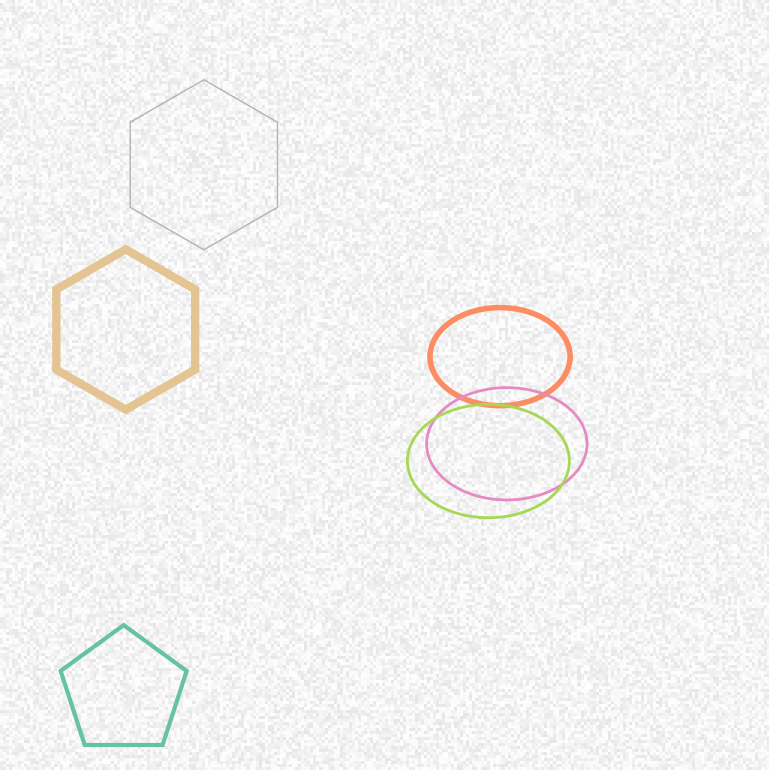[{"shape": "pentagon", "thickness": 1.5, "radius": 0.43, "center": [0.161, 0.102]}, {"shape": "oval", "thickness": 2, "radius": 0.45, "center": [0.649, 0.537]}, {"shape": "oval", "thickness": 1, "radius": 0.52, "center": [0.658, 0.424]}, {"shape": "oval", "thickness": 1, "radius": 0.53, "center": [0.634, 0.401]}, {"shape": "hexagon", "thickness": 3, "radius": 0.52, "center": [0.163, 0.572]}, {"shape": "hexagon", "thickness": 0.5, "radius": 0.55, "center": [0.265, 0.786]}]